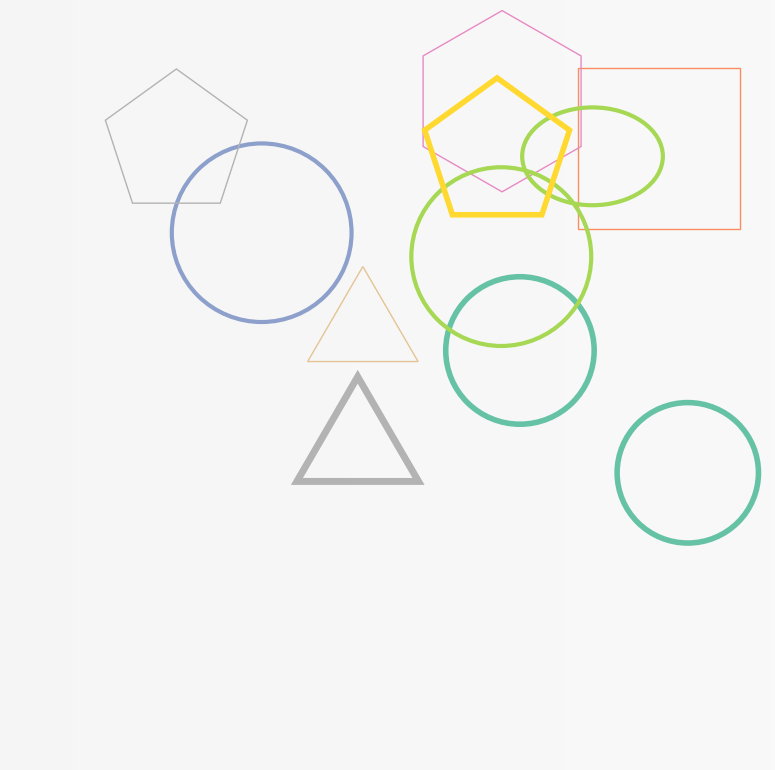[{"shape": "circle", "thickness": 2, "radius": 0.48, "center": [0.671, 0.545]}, {"shape": "circle", "thickness": 2, "radius": 0.46, "center": [0.887, 0.386]}, {"shape": "square", "thickness": 0.5, "radius": 0.52, "center": [0.85, 0.807]}, {"shape": "circle", "thickness": 1.5, "radius": 0.58, "center": [0.338, 0.698]}, {"shape": "hexagon", "thickness": 0.5, "radius": 0.59, "center": [0.648, 0.869]}, {"shape": "circle", "thickness": 1.5, "radius": 0.58, "center": [0.647, 0.667]}, {"shape": "oval", "thickness": 1.5, "radius": 0.45, "center": [0.765, 0.797]}, {"shape": "pentagon", "thickness": 2, "radius": 0.49, "center": [0.641, 0.801]}, {"shape": "triangle", "thickness": 0.5, "radius": 0.41, "center": [0.468, 0.572]}, {"shape": "triangle", "thickness": 2.5, "radius": 0.45, "center": [0.462, 0.42]}, {"shape": "pentagon", "thickness": 0.5, "radius": 0.48, "center": [0.228, 0.814]}]